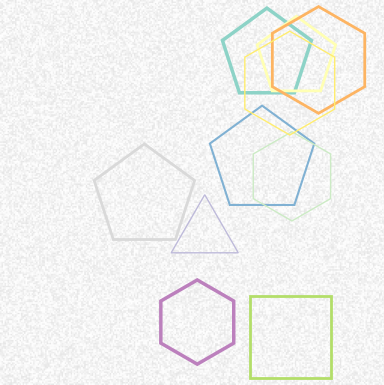[{"shape": "pentagon", "thickness": 2.5, "radius": 0.61, "center": [0.693, 0.857]}, {"shape": "pentagon", "thickness": 2, "radius": 0.54, "center": [0.77, 0.851]}, {"shape": "triangle", "thickness": 1, "radius": 0.5, "center": [0.532, 0.394]}, {"shape": "pentagon", "thickness": 1.5, "radius": 0.71, "center": [0.681, 0.583]}, {"shape": "hexagon", "thickness": 2, "radius": 0.69, "center": [0.827, 0.844]}, {"shape": "square", "thickness": 2, "radius": 0.53, "center": [0.755, 0.124]}, {"shape": "pentagon", "thickness": 2, "radius": 0.69, "center": [0.375, 0.489]}, {"shape": "hexagon", "thickness": 2.5, "radius": 0.55, "center": [0.512, 0.163]}, {"shape": "hexagon", "thickness": 1, "radius": 0.58, "center": [0.758, 0.542]}, {"shape": "hexagon", "thickness": 1, "radius": 0.67, "center": [0.753, 0.784]}]